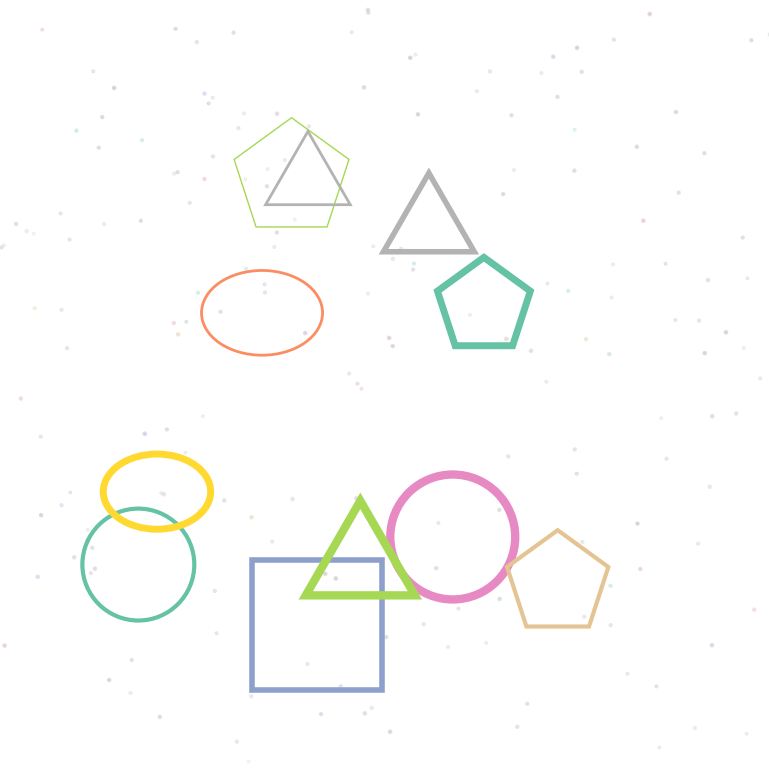[{"shape": "circle", "thickness": 1.5, "radius": 0.36, "center": [0.18, 0.267]}, {"shape": "pentagon", "thickness": 2.5, "radius": 0.32, "center": [0.628, 0.602]}, {"shape": "oval", "thickness": 1, "radius": 0.39, "center": [0.34, 0.594]}, {"shape": "square", "thickness": 2, "radius": 0.42, "center": [0.412, 0.188]}, {"shape": "circle", "thickness": 3, "radius": 0.41, "center": [0.588, 0.303]}, {"shape": "triangle", "thickness": 3, "radius": 0.41, "center": [0.468, 0.268]}, {"shape": "pentagon", "thickness": 0.5, "radius": 0.39, "center": [0.379, 0.769]}, {"shape": "oval", "thickness": 2.5, "radius": 0.35, "center": [0.204, 0.362]}, {"shape": "pentagon", "thickness": 1.5, "radius": 0.35, "center": [0.724, 0.242]}, {"shape": "triangle", "thickness": 1, "radius": 0.32, "center": [0.4, 0.766]}, {"shape": "triangle", "thickness": 2, "radius": 0.34, "center": [0.557, 0.707]}]